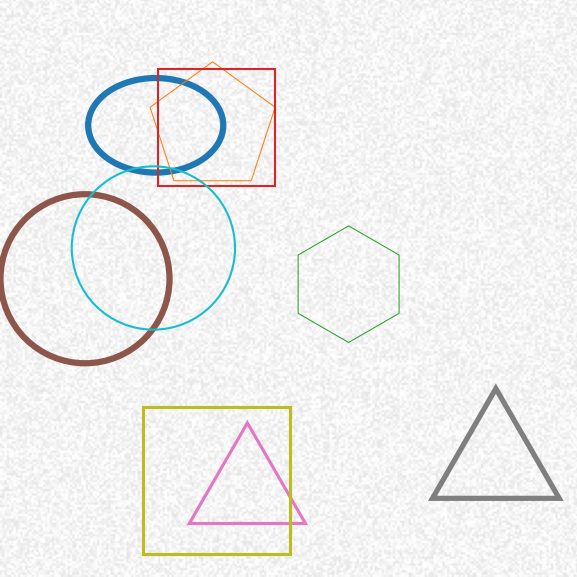[{"shape": "oval", "thickness": 3, "radius": 0.58, "center": [0.27, 0.782]}, {"shape": "pentagon", "thickness": 0.5, "radius": 0.57, "center": [0.368, 0.778]}, {"shape": "hexagon", "thickness": 0.5, "radius": 0.5, "center": [0.604, 0.507]}, {"shape": "square", "thickness": 1, "radius": 0.51, "center": [0.375, 0.778]}, {"shape": "circle", "thickness": 3, "radius": 0.73, "center": [0.147, 0.516]}, {"shape": "triangle", "thickness": 1.5, "radius": 0.58, "center": [0.428, 0.151]}, {"shape": "triangle", "thickness": 2.5, "radius": 0.63, "center": [0.859, 0.2]}, {"shape": "square", "thickness": 1.5, "radius": 0.64, "center": [0.375, 0.167]}, {"shape": "circle", "thickness": 1, "radius": 0.71, "center": [0.266, 0.57]}]